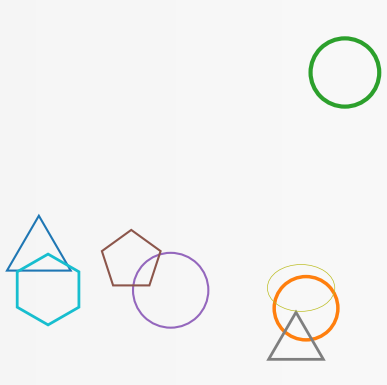[{"shape": "triangle", "thickness": 1.5, "radius": 0.47, "center": [0.1, 0.345]}, {"shape": "circle", "thickness": 2.5, "radius": 0.41, "center": [0.79, 0.199]}, {"shape": "circle", "thickness": 3, "radius": 0.44, "center": [0.89, 0.812]}, {"shape": "circle", "thickness": 1.5, "radius": 0.49, "center": [0.44, 0.246]}, {"shape": "pentagon", "thickness": 1.5, "radius": 0.4, "center": [0.339, 0.323]}, {"shape": "triangle", "thickness": 2, "radius": 0.41, "center": [0.764, 0.107]}, {"shape": "oval", "thickness": 0.5, "radius": 0.43, "center": [0.777, 0.252]}, {"shape": "hexagon", "thickness": 2, "radius": 0.46, "center": [0.124, 0.248]}]